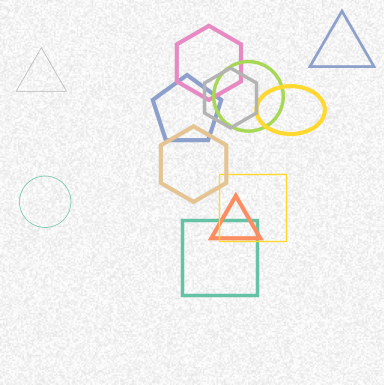[{"shape": "square", "thickness": 2.5, "radius": 0.49, "center": [0.57, 0.331]}, {"shape": "circle", "thickness": 0.5, "radius": 0.33, "center": [0.117, 0.476]}, {"shape": "triangle", "thickness": 3, "radius": 0.37, "center": [0.612, 0.418]}, {"shape": "pentagon", "thickness": 3, "radius": 0.47, "center": [0.486, 0.712]}, {"shape": "triangle", "thickness": 2, "radius": 0.48, "center": [0.888, 0.875]}, {"shape": "hexagon", "thickness": 3, "radius": 0.48, "center": [0.543, 0.837]}, {"shape": "circle", "thickness": 2.5, "radius": 0.45, "center": [0.645, 0.75]}, {"shape": "oval", "thickness": 3, "radius": 0.44, "center": [0.755, 0.714]}, {"shape": "square", "thickness": 1, "radius": 0.44, "center": [0.655, 0.46]}, {"shape": "hexagon", "thickness": 3, "radius": 0.49, "center": [0.503, 0.574]}, {"shape": "triangle", "thickness": 0.5, "radius": 0.38, "center": [0.107, 0.801]}, {"shape": "hexagon", "thickness": 2.5, "radius": 0.39, "center": [0.599, 0.745]}]